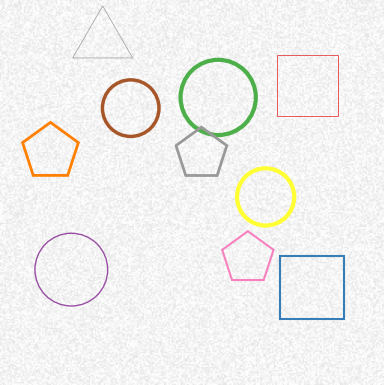[{"shape": "square", "thickness": 0.5, "radius": 0.39, "center": [0.798, 0.777]}, {"shape": "square", "thickness": 1.5, "radius": 0.41, "center": [0.811, 0.254]}, {"shape": "circle", "thickness": 3, "radius": 0.49, "center": [0.567, 0.747]}, {"shape": "circle", "thickness": 1, "radius": 0.47, "center": [0.185, 0.3]}, {"shape": "pentagon", "thickness": 2, "radius": 0.38, "center": [0.131, 0.606]}, {"shape": "circle", "thickness": 3, "radius": 0.37, "center": [0.69, 0.489]}, {"shape": "circle", "thickness": 2.5, "radius": 0.37, "center": [0.339, 0.719]}, {"shape": "pentagon", "thickness": 1.5, "radius": 0.35, "center": [0.644, 0.329]}, {"shape": "triangle", "thickness": 0.5, "radius": 0.45, "center": [0.267, 0.894]}, {"shape": "pentagon", "thickness": 2, "radius": 0.35, "center": [0.523, 0.6]}]